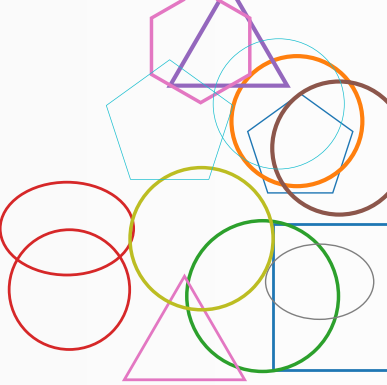[{"shape": "square", "thickness": 2, "radius": 0.95, "center": [0.894, 0.228]}, {"shape": "pentagon", "thickness": 1, "radius": 0.71, "center": [0.775, 0.614]}, {"shape": "circle", "thickness": 3, "radius": 0.84, "center": [0.766, 0.685]}, {"shape": "circle", "thickness": 2.5, "radius": 0.98, "center": [0.678, 0.231]}, {"shape": "oval", "thickness": 2, "radius": 0.86, "center": [0.173, 0.406]}, {"shape": "circle", "thickness": 2, "radius": 0.78, "center": [0.179, 0.248]}, {"shape": "triangle", "thickness": 3, "radius": 0.87, "center": [0.59, 0.865]}, {"shape": "circle", "thickness": 3, "radius": 0.86, "center": [0.875, 0.615]}, {"shape": "hexagon", "thickness": 2.5, "radius": 0.73, "center": [0.518, 0.88]}, {"shape": "triangle", "thickness": 2, "radius": 0.9, "center": [0.476, 0.103]}, {"shape": "oval", "thickness": 1, "radius": 0.7, "center": [0.825, 0.268]}, {"shape": "circle", "thickness": 2.5, "radius": 0.92, "center": [0.52, 0.38]}, {"shape": "pentagon", "thickness": 0.5, "radius": 0.86, "center": [0.438, 0.673]}, {"shape": "circle", "thickness": 0.5, "radius": 0.85, "center": [0.719, 0.73]}]